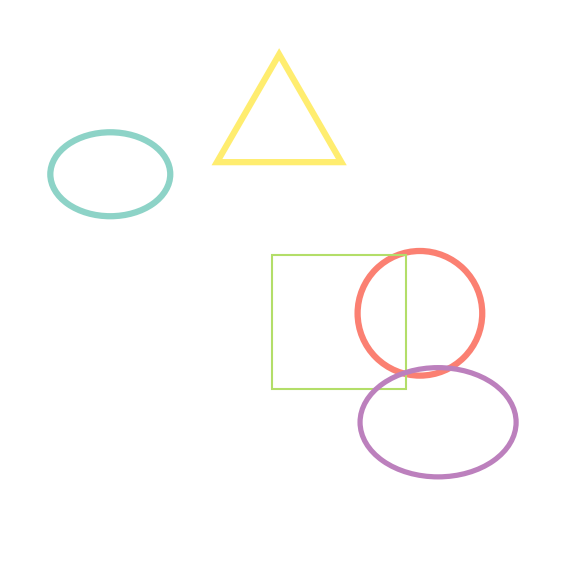[{"shape": "oval", "thickness": 3, "radius": 0.52, "center": [0.191, 0.697]}, {"shape": "circle", "thickness": 3, "radius": 0.54, "center": [0.727, 0.457]}, {"shape": "square", "thickness": 1, "radius": 0.58, "center": [0.587, 0.441]}, {"shape": "oval", "thickness": 2.5, "radius": 0.68, "center": [0.759, 0.268]}, {"shape": "triangle", "thickness": 3, "radius": 0.62, "center": [0.483, 0.781]}]